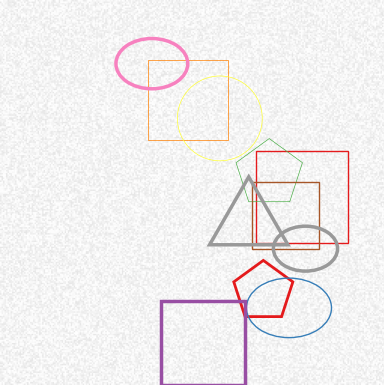[{"shape": "square", "thickness": 1, "radius": 0.6, "center": [0.785, 0.489]}, {"shape": "pentagon", "thickness": 2, "radius": 0.4, "center": [0.684, 0.243]}, {"shape": "oval", "thickness": 1, "radius": 0.55, "center": [0.751, 0.2]}, {"shape": "pentagon", "thickness": 0.5, "radius": 0.45, "center": [0.699, 0.549]}, {"shape": "square", "thickness": 2.5, "radius": 0.55, "center": [0.528, 0.109]}, {"shape": "square", "thickness": 0.5, "radius": 0.52, "center": [0.489, 0.74]}, {"shape": "circle", "thickness": 0.5, "radius": 0.55, "center": [0.571, 0.692]}, {"shape": "square", "thickness": 1, "radius": 0.44, "center": [0.741, 0.44]}, {"shape": "oval", "thickness": 2.5, "radius": 0.47, "center": [0.394, 0.835]}, {"shape": "oval", "thickness": 2.5, "radius": 0.42, "center": [0.793, 0.354]}, {"shape": "triangle", "thickness": 2.5, "radius": 0.59, "center": [0.646, 0.423]}]